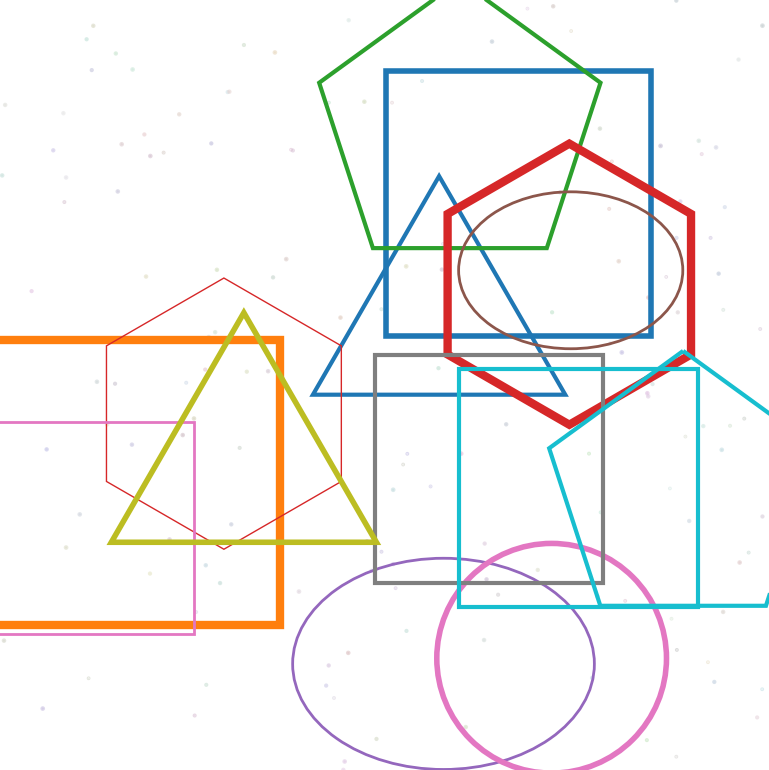[{"shape": "square", "thickness": 2, "radius": 0.86, "center": [0.674, 0.735]}, {"shape": "triangle", "thickness": 1.5, "radius": 0.95, "center": [0.57, 0.582]}, {"shape": "square", "thickness": 3, "radius": 0.92, "center": [0.178, 0.373]}, {"shape": "pentagon", "thickness": 1.5, "radius": 0.96, "center": [0.597, 0.833]}, {"shape": "hexagon", "thickness": 3, "radius": 0.91, "center": [0.739, 0.631]}, {"shape": "hexagon", "thickness": 0.5, "radius": 0.88, "center": [0.291, 0.463]}, {"shape": "oval", "thickness": 1, "radius": 0.98, "center": [0.576, 0.138]}, {"shape": "oval", "thickness": 1, "radius": 0.73, "center": [0.741, 0.649]}, {"shape": "circle", "thickness": 2, "radius": 0.75, "center": [0.716, 0.145]}, {"shape": "square", "thickness": 1, "radius": 0.69, "center": [0.115, 0.315]}, {"shape": "square", "thickness": 1.5, "radius": 0.74, "center": [0.635, 0.391]}, {"shape": "triangle", "thickness": 2, "radius": 0.99, "center": [0.317, 0.395]}, {"shape": "pentagon", "thickness": 1.5, "radius": 0.91, "center": [0.887, 0.361]}, {"shape": "square", "thickness": 1.5, "radius": 0.78, "center": [0.751, 0.366]}]